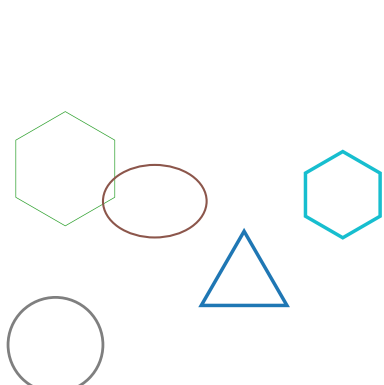[{"shape": "triangle", "thickness": 2.5, "radius": 0.64, "center": [0.634, 0.271]}, {"shape": "hexagon", "thickness": 0.5, "radius": 0.74, "center": [0.17, 0.562]}, {"shape": "oval", "thickness": 1.5, "radius": 0.67, "center": [0.402, 0.477]}, {"shape": "circle", "thickness": 2, "radius": 0.62, "center": [0.144, 0.104]}, {"shape": "hexagon", "thickness": 2.5, "radius": 0.56, "center": [0.89, 0.494]}]